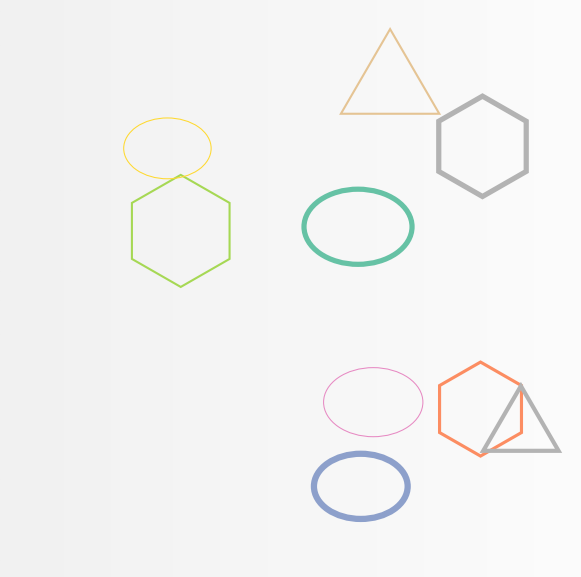[{"shape": "oval", "thickness": 2.5, "radius": 0.46, "center": [0.616, 0.606]}, {"shape": "hexagon", "thickness": 1.5, "radius": 0.41, "center": [0.827, 0.291]}, {"shape": "oval", "thickness": 3, "radius": 0.4, "center": [0.621, 0.157]}, {"shape": "oval", "thickness": 0.5, "radius": 0.43, "center": [0.642, 0.303]}, {"shape": "hexagon", "thickness": 1, "radius": 0.49, "center": [0.311, 0.599]}, {"shape": "oval", "thickness": 0.5, "radius": 0.38, "center": [0.288, 0.742]}, {"shape": "triangle", "thickness": 1, "radius": 0.49, "center": [0.671, 0.851]}, {"shape": "hexagon", "thickness": 2.5, "radius": 0.43, "center": [0.83, 0.746]}, {"shape": "triangle", "thickness": 2, "radius": 0.37, "center": [0.896, 0.256]}]